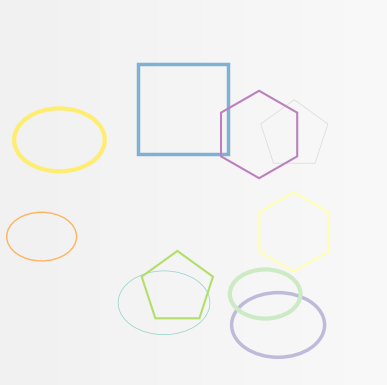[{"shape": "oval", "thickness": 0.5, "radius": 0.59, "center": [0.423, 0.214]}, {"shape": "hexagon", "thickness": 1.5, "radius": 0.51, "center": [0.758, 0.398]}, {"shape": "oval", "thickness": 2.5, "radius": 0.6, "center": [0.718, 0.156]}, {"shape": "square", "thickness": 2.5, "radius": 0.58, "center": [0.471, 0.717]}, {"shape": "oval", "thickness": 1, "radius": 0.45, "center": [0.107, 0.385]}, {"shape": "pentagon", "thickness": 1.5, "radius": 0.48, "center": [0.458, 0.252]}, {"shape": "pentagon", "thickness": 0.5, "radius": 0.46, "center": [0.76, 0.65]}, {"shape": "hexagon", "thickness": 1.5, "radius": 0.57, "center": [0.669, 0.651]}, {"shape": "oval", "thickness": 3, "radius": 0.46, "center": [0.684, 0.236]}, {"shape": "oval", "thickness": 3, "radius": 0.58, "center": [0.153, 0.637]}]